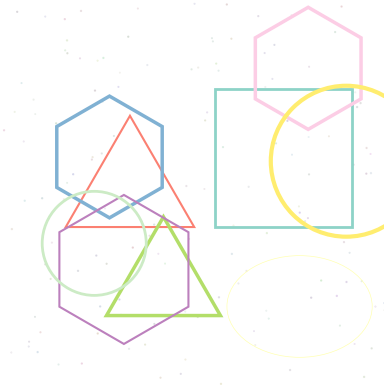[{"shape": "square", "thickness": 2, "radius": 0.89, "center": [0.737, 0.59]}, {"shape": "oval", "thickness": 0.5, "radius": 0.94, "center": [0.778, 0.204]}, {"shape": "triangle", "thickness": 1.5, "radius": 0.96, "center": [0.338, 0.507]}, {"shape": "hexagon", "thickness": 2.5, "radius": 0.79, "center": [0.284, 0.592]}, {"shape": "triangle", "thickness": 2.5, "radius": 0.85, "center": [0.425, 0.266]}, {"shape": "hexagon", "thickness": 2.5, "radius": 0.79, "center": [0.8, 0.822]}, {"shape": "hexagon", "thickness": 1.5, "radius": 0.97, "center": [0.322, 0.3]}, {"shape": "circle", "thickness": 2, "radius": 0.68, "center": [0.245, 0.368]}, {"shape": "circle", "thickness": 3, "radius": 0.98, "center": [0.899, 0.581]}]